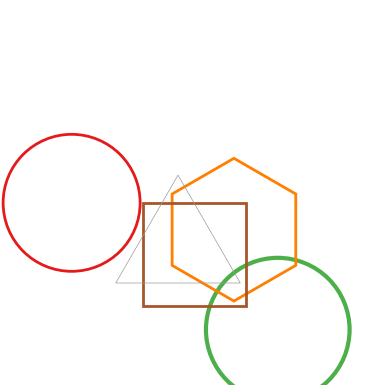[{"shape": "circle", "thickness": 2, "radius": 0.89, "center": [0.186, 0.473]}, {"shape": "circle", "thickness": 3, "radius": 0.93, "center": [0.721, 0.144]}, {"shape": "hexagon", "thickness": 2, "radius": 0.93, "center": [0.608, 0.403]}, {"shape": "square", "thickness": 2, "radius": 0.67, "center": [0.505, 0.34]}, {"shape": "triangle", "thickness": 0.5, "radius": 0.93, "center": [0.462, 0.358]}]